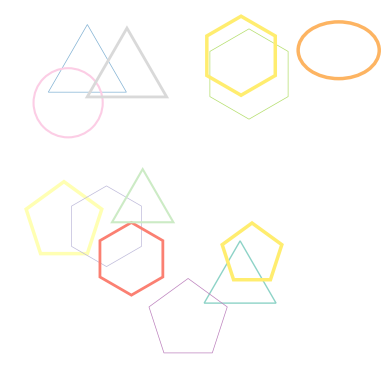[{"shape": "triangle", "thickness": 1, "radius": 0.54, "center": [0.624, 0.267]}, {"shape": "pentagon", "thickness": 2.5, "radius": 0.52, "center": [0.166, 0.425]}, {"shape": "hexagon", "thickness": 0.5, "radius": 0.52, "center": [0.277, 0.412]}, {"shape": "hexagon", "thickness": 2, "radius": 0.47, "center": [0.341, 0.328]}, {"shape": "triangle", "thickness": 0.5, "radius": 0.59, "center": [0.227, 0.819]}, {"shape": "oval", "thickness": 2.5, "radius": 0.53, "center": [0.88, 0.869]}, {"shape": "hexagon", "thickness": 0.5, "radius": 0.59, "center": [0.647, 0.808]}, {"shape": "circle", "thickness": 1.5, "radius": 0.45, "center": [0.177, 0.733]}, {"shape": "triangle", "thickness": 2, "radius": 0.6, "center": [0.33, 0.808]}, {"shape": "pentagon", "thickness": 0.5, "radius": 0.53, "center": [0.489, 0.17]}, {"shape": "triangle", "thickness": 1.5, "radius": 0.46, "center": [0.371, 0.469]}, {"shape": "pentagon", "thickness": 2.5, "radius": 0.41, "center": [0.655, 0.339]}, {"shape": "hexagon", "thickness": 2.5, "radius": 0.51, "center": [0.626, 0.855]}]